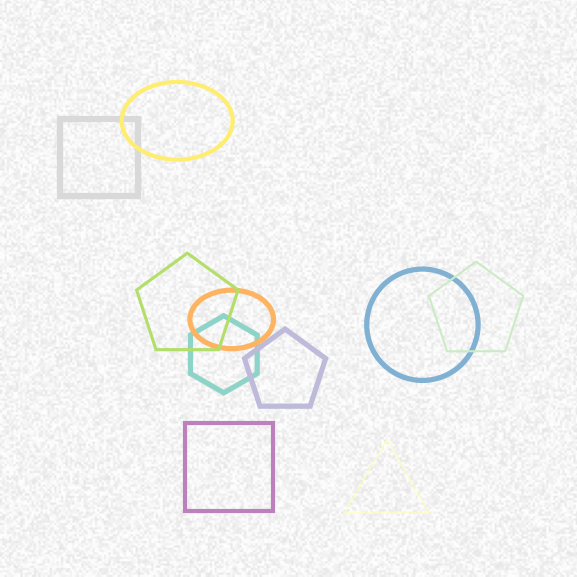[{"shape": "hexagon", "thickness": 2.5, "radius": 0.33, "center": [0.388, 0.386]}, {"shape": "triangle", "thickness": 0.5, "radius": 0.42, "center": [0.67, 0.153]}, {"shape": "pentagon", "thickness": 2.5, "radius": 0.37, "center": [0.494, 0.356]}, {"shape": "circle", "thickness": 2.5, "radius": 0.48, "center": [0.731, 0.437]}, {"shape": "oval", "thickness": 2.5, "radius": 0.36, "center": [0.401, 0.446]}, {"shape": "pentagon", "thickness": 1.5, "radius": 0.46, "center": [0.324, 0.468]}, {"shape": "square", "thickness": 3, "radius": 0.34, "center": [0.171, 0.726]}, {"shape": "square", "thickness": 2, "radius": 0.38, "center": [0.397, 0.191]}, {"shape": "pentagon", "thickness": 1, "radius": 0.43, "center": [0.824, 0.46]}, {"shape": "oval", "thickness": 2, "radius": 0.48, "center": [0.307, 0.79]}]